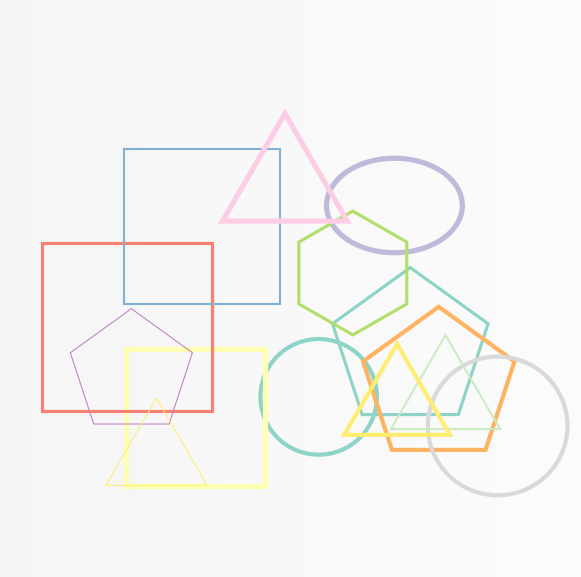[{"shape": "pentagon", "thickness": 1.5, "radius": 0.7, "center": [0.706, 0.395]}, {"shape": "circle", "thickness": 2, "radius": 0.5, "center": [0.548, 0.312]}, {"shape": "square", "thickness": 2.5, "radius": 0.6, "center": [0.336, 0.276]}, {"shape": "oval", "thickness": 2.5, "radius": 0.58, "center": [0.679, 0.643]}, {"shape": "square", "thickness": 1.5, "radius": 0.73, "center": [0.219, 0.433]}, {"shape": "square", "thickness": 1, "radius": 0.67, "center": [0.347, 0.607]}, {"shape": "pentagon", "thickness": 2, "radius": 0.68, "center": [0.755, 0.331]}, {"shape": "hexagon", "thickness": 1.5, "radius": 0.54, "center": [0.607, 0.526]}, {"shape": "triangle", "thickness": 2.5, "radius": 0.62, "center": [0.49, 0.678]}, {"shape": "circle", "thickness": 2, "radius": 0.6, "center": [0.856, 0.262]}, {"shape": "pentagon", "thickness": 0.5, "radius": 0.55, "center": [0.226, 0.354]}, {"shape": "triangle", "thickness": 1, "radius": 0.54, "center": [0.766, 0.31]}, {"shape": "triangle", "thickness": 2, "radius": 0.52, "center": [0.683, 0.299]}, {"shape": "triangle", "thickness": 0.5, "radius": 0.5, "center": [0.269, 0.209]}]